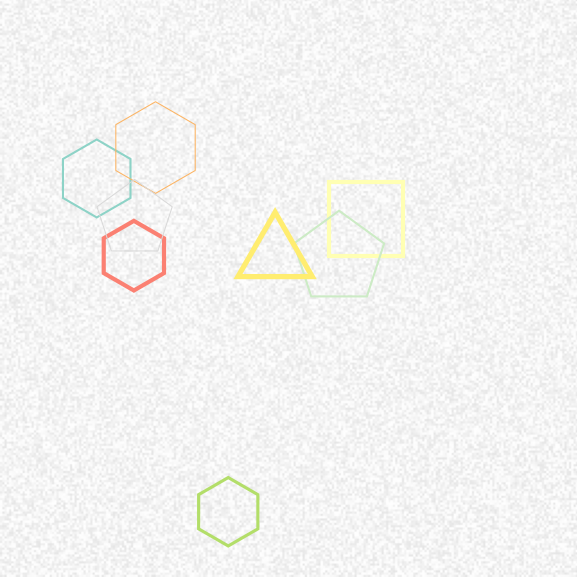[{"shape": "hexagon", "thickness": 1, "radius": 0.34, "center": [0.168, 0.69]}, {"shape": "square", "thickness": 2, "radius": 0.32, "center": [0.634, 0.62]}, {"shape": "hexagon", "thickness": 2, "radius": 0.3, "center": [0.232, 0.556]}, {"shape": "hexagon", "thickness": 0.5, "radius": 0.4, "center": [0.269, 0.744]}, {"shape": "hexagon", "thickness": 1.5, "radius": 0.3, "center": [0.395, 0.113]}, {"shape": "pentagon", "thickness": 0.5, "radius": 0.34, "center": [0.233, 0.62]}, {"shape": "pentagon", "thickness": 1, "radius": 0.41, "center": [0.587, 0.552]}, {"shape": "triangle", "thickness": 2.5, "radius": 0.37, "center": [0.476, 0.557]}]